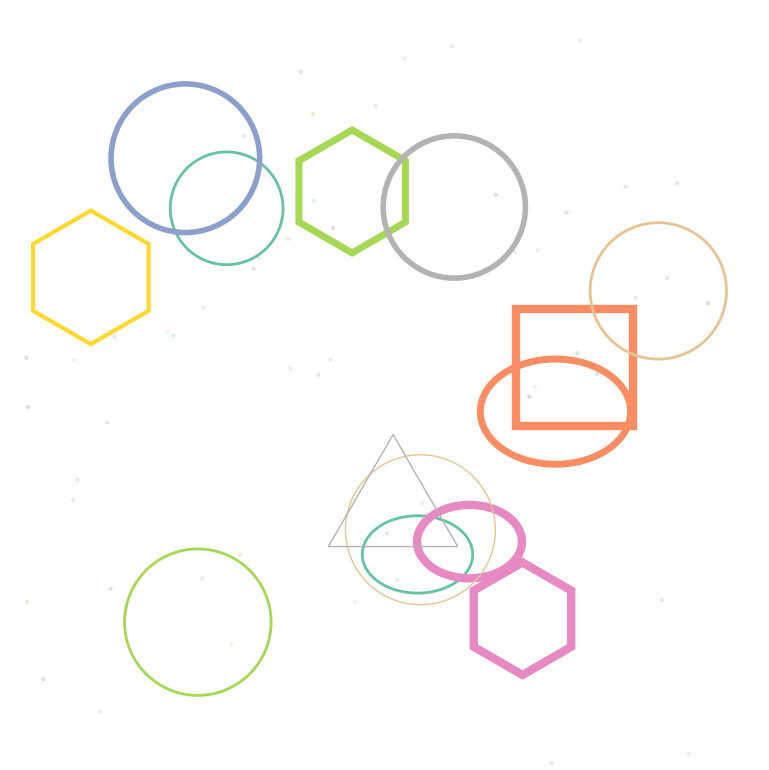[{"shape": "oval", "thickness": 1, "radius": 0.36, "center": [0.542, 0.28]}, {"shape": "circle", "thickness": 1, "radius": 0.37, "center": [0.294, 0.729]}, {"shape": "square", "thickness": 3, "radius": 0.38, "center": [0.746, 0.523]}, {"shape": "oval", "thickness": 2.5, "radius": 0.49, "center": [0.721, 0.465]}, {"shape": "circle", "thickness": 2, "radius": 0.48, "center": [0.241, 0.795]}, {"shape": "hexagon", "thickness": 3, "radius": 0.37, "center": [0.679, 0.196]}, {"shape": "oval", "thickness": 3, "radius": 0.34, "center": [0.61, 0.297]}, {"shape": "hexagon", "thickness": 2.5, "radius": 0.4, "center": [0.457, 0.751]}, {"shape": "circle", "thickness": 1, "radius": 0.48, "center": [0.257, 0.192]}, {"shape": "hexagon", "thickness": 1.5, "radius": 0.43, "center": [0.118, 0.64]}, {"shape": "circle", "thickness": 1, "radius": 0.44, "center": [0.855, 0.622]}, {"shape": "circle", "thickness": 0.5, "radius": 0.49, "center": [0.546, 0.312]}, {"shape": "circle", "thickness": 2, "radius": 0.46, "center": [0.59, 0.731]}, {"shape": "triangle", "thickness": 0.5, "radius": 0.49, "center": [0.51, 0.339]}]